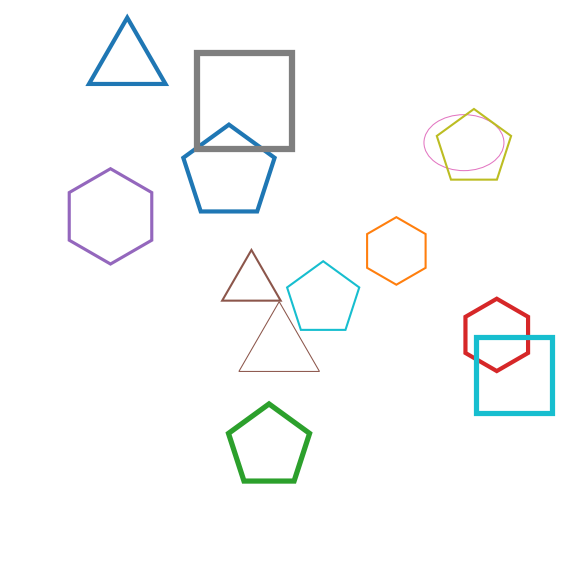[{"shape": "triangle", "thickness": 2, "radius": 0.38, "center": [0.22, 0.892]}, {"shape": "pentagon", "thickness": 2, "radius": 0.42, "center": [0.396, 0.7]}, {"shape": "hexagon", "thickness": 1, "radius": 0.29, "center": [0.686, 0.565]}, {"shape": "pentagon", "thickness": 2.5, "radius": 0.37, "center": [0.466, 0.226]}, {"shape": "hexagon", "thickness": 2, "radius": 0.31, "center": [0.86, 0.419]}, {"shape": "hexagon", "thickness": 1.5, "radius": 0.41, "center": [0.191, 0.624]}, {"shape": "triangle", "thickness": 0.5, "radius": 0.4, "center": [0.483, 0.396]}, {"shape": "triangle", "thickness": 1, "radius": 0.29, "center": [0.435, 0.508]}, {"shape": "oval", "thickness": 0.5, "radius": 0.35, "center": [0.803, 0.752]}, {"shape": "square", "thickness": 3, "radius": 0.41, "center": [0.424, 0.824]}, {"shape": "pentagon", "thickness": 1, "radius": 0.34, "center": [0.821, 0.743]}, {"shape": "square", "thickness": 2.5, "radius": 0.33, "center": [0.89, 0.35]}, {"shape": "pentagon", "thickness": 1, "radius": 0.33, "center": [0.56, 0.481]}]